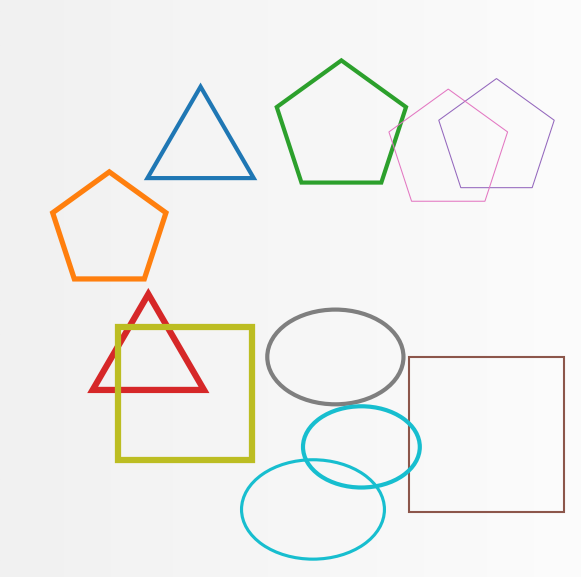[{"shape": "triangle", "thickness": 2, "radius": 0.53, "center": [0.345, 0.743]}, {"shape": "pentagon", "thickness": 2.5, "radius": 0.51, "center": [0.188, 0.599]}, {"shape": "pentagon", "thickness": 2, "radius": 0.58, "center": [0.587, 0.778]}, {"shape": "triangle", "thickness": 3, "radius": 0.55, "center": [0.255, 0.379]}, {"shape": "pentagon", "thickness": 0.5, "radius": 0.52, "center": [0.854, 0.759]}, {"shape": "square", "thickness": 1, "radius": 0.67, "center": [0.838, 0.247]}, {"shape": "pentagon", "thickness": 0.5, "radius": 0.54, "center": [0.771, 0.738]}, {"shape": "oval", "thickness": 2, "radius": 0.59, "center": [0.577, 0.381]}, {"shape": "square", "thickness": 3, "radius": 0.57, "center": [0.318, 0.318]}, {"shape": "oval", "thickness": 1.5, "radius": 0.61, "center": [0.538, 0.117]}, {"shape": "oval", "thickness": 2, "radius": 0.5, "center": [0.622, 0.225]}]